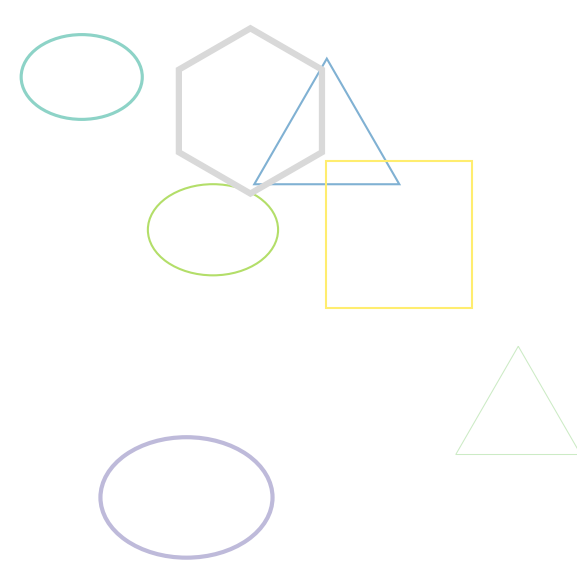[{"shape": "oval", "thickness": 1.5, "radius": 0.52, "center": [0.142, 0.866]}, {"shape": "oval", "thickness": 2, "radius": 0.74, "center": [0.323, 0.138]}, {"shape": "triangle", "thickness": 1, "radius": 0.72, "center": [0.566, 0.753]}, {"shape": "oval", "thickness": 1, "radius": 0.56, "center": [0.369, 0.601]}, {"shape": "hexagon", "thickness": 3, "radius": 0.72, "center": [0.434, 0.807]}, {"shape": "triangle", "thickness": 0.5, "radius": 0.62, "center": [0.897, 0.275]}, {"shape": "square", "thickness": 1, "radius": 0.63, "center": [0.691, 0.593]}]